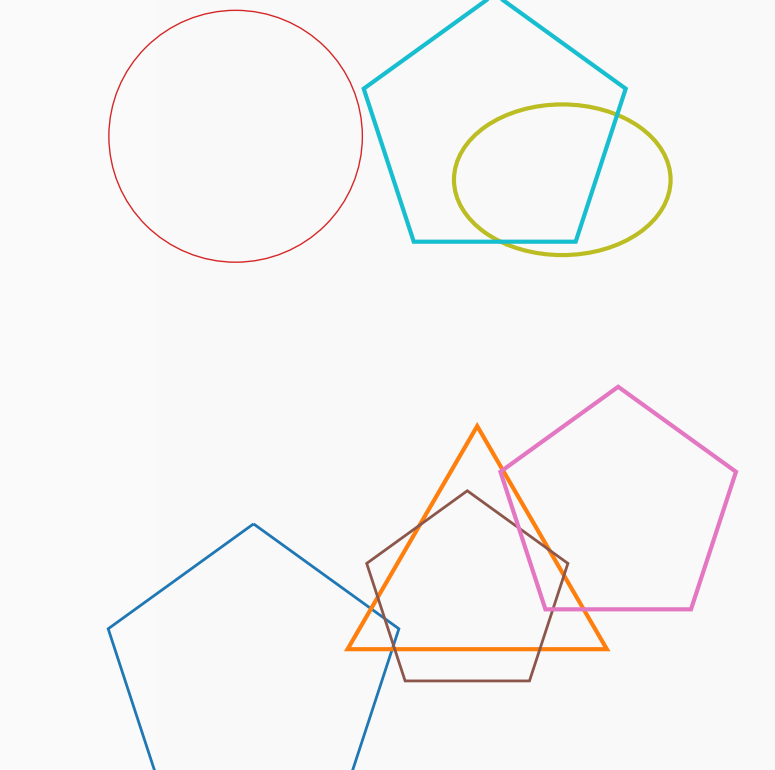[{"shape": "pentagon", "thickness": 1, "radius": 0.99, "center": [0.327, 0.122]}, {"shape": "triangle", "thickness": 1.5, "radius": 0.97, "center": [0.616, 0.253]}, {"shape": "circle", "thickness": 0.5, "radius": 0.82, "center": [0.304, 0.823]}, {"shape": "pentagon", "thickness": 1, "radius": 0.68, "center": [0.603, 0.226]}, {"shape": "pentagon", "thickness": 1.5, "radius": 0.8, "center": [0.798, 0.338]}, {"shape": "oval", "thickness": 1.5, "radius": 0.7, "center": [0.726, 0.767]}, {"shape": "pentagon", "thickness": 1.5, "radius": 0.89, "center": [0.638, 0.83]}]